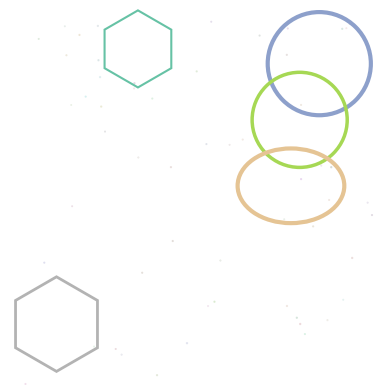[{"shape": "hexagon", "thickness": 1.5, "radius": 0.5, "center": [0.358, 0.873]}, {"shape": "circle", "thickness": 3, "radius": 0.67, "center": [0.829, 0.835]}, {"shape": "circle", "thickness": 2.5, "radius": 0.62, "center": [0.778, 0.689]}, {"shape": "oval", "thickness": 3, "radius": 0.69, "center": [0.756, 0.517]}, {"shape": "hexagon", "thickness": 2, "radius": 0.61, "center": [0.147, 0.158]}]